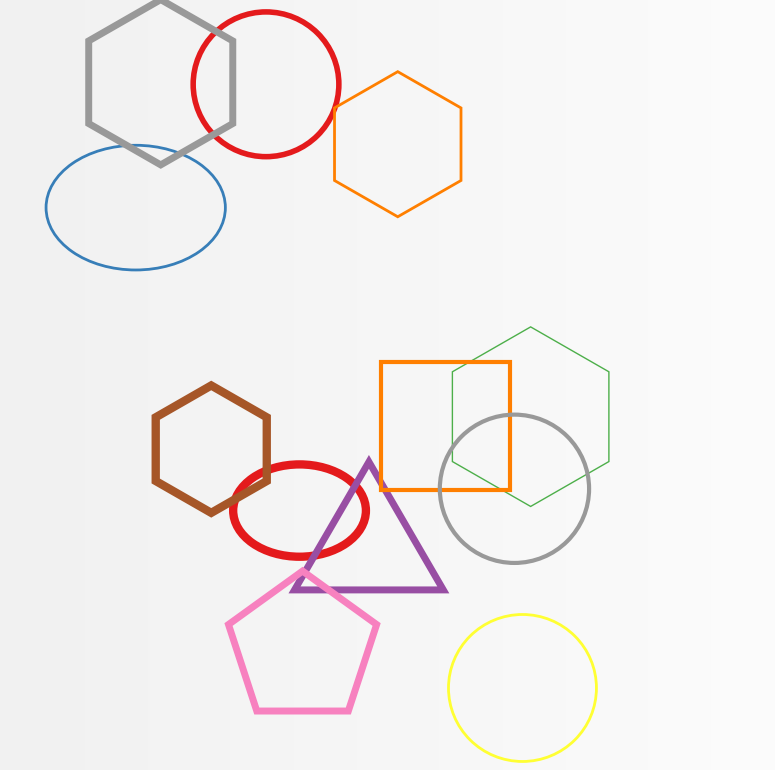[{"shape": "oval", "thickness": 3, "radius": 0.43, "center": [0.387, 0.337]}, {"shape": "circle", "thickness": 2, "radius": 0.47, "center": [0.343, 0.891]}, {"shape": "oval", "thickness": 1, "radius": 0.58, "center": [0.175, 0.73]}, {"shape": "hexagon", "thickness": 0.5, "radius": 0.58, "center": [0.685, 0.459]}, {"shape": "triangle", "thickness": 2.5, "radius": 0.55, "center": [0.476, 0.289]}, {"shape": "square", "thickness": 1.5, "radius": 0.42, "center": [0.575, 0.447]}, {"shape": "hexagon", "thickness": 1, "radius": 0.47, "center": [0.513, 0.813]}, {"shape": "circle", "thickness": 1, "radius": 0.48, "center": [0.674, 0.107]}, {"shape": "hexagon", "thickness": 3, "radius": 0.41, "center": [0.273, 0.417]}, {"shape": "pentagon", "thickness": 2.5, "radius": 0.5, "center": [0.39, 0.158]}, {"shape": "hexagon", "thickness": 2.5, "radius": 0.54, "center": [0.207, 0.893]}, {"shape": "circle", "thickness": 1.5, "radius": 0.48, "center": [0.664, 0.365]}]